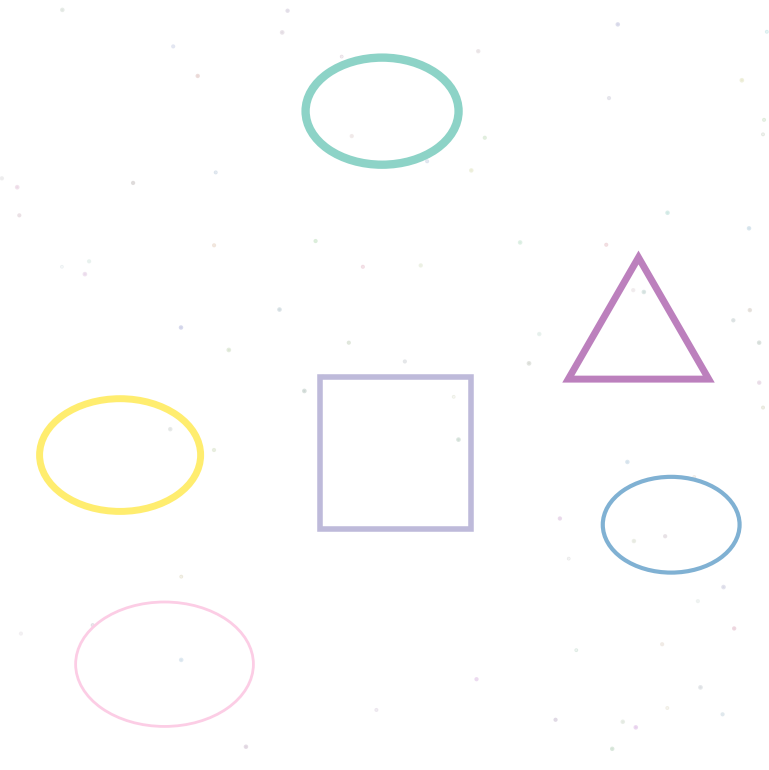[{"shape": "oval", "thickness": 3, "radius": 0.5, "center": [0.496, 0.856]}, {"shape": "square", "thickness": 2, "radius": 0.49, "center": [0.514, 0.412]}, {"shape": "oval", "thickness": 1.5, "radius": 0.44, "center": [0.872, 0.319]}, {"shape": "oval", "thickness": 1, "radius": 0.58, "center": [0.214, 0.137]}, {"shape": "triangle", "thickness": 2.5, "radius": 0.53, "center": [0.829, 0.56]}, {"shape": "oval", "thickness": 2.5, "radius": 0.52, "center": [0.156, 0.409]}]